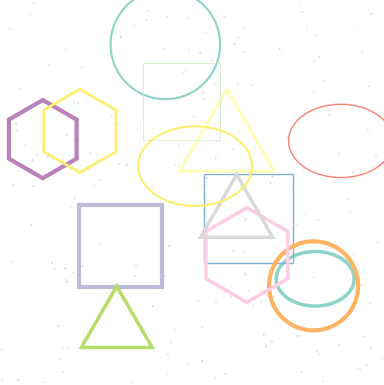[{"shape": "oval", "thickness": 2.5, "radius": 0.51, "center": [0.819, 0.276]}, {"shape": "circle", "thickness": 1.5, "radius": 0.71, "center": [0.43, 0.885]}, {"shape": "triangle", "thickness": 2, "radius": 0.71, "center": [0.589, 0.626]}, {"shape": "square", "thickness": 3, "radius": 0.54, "center": [0.313, 0.361]}, {"shape": "oval", "thickness": 1, "radius": 0.68, "center": [0.885, 0.634]}, {"shape": "square", "thickness": 1, "radius": 0.58, "center": [0.647, 0.432]}, {"shape": "circle", "thickness": 3, "radius": 0.58, "center": [0.815, 0.258]}, {"shape": "triangle", "thickness": 2.5, "radius": 0.53, "center": [0.303, 0.151]}, {"shape": "hexagon", "thickness": 2.5, "radius": 0.61, "center": [0.641, 0.337]}, {"shape": "triangle", "thickness": 2.5, "radius": 0.54, "center": [0.615, 0.438]}, {"shape": "hexagon", "thickness": 3, "radius": 0.51, "center": [0.111, 0.639]}, {"shape": "square", "thickness": 0.5, "radius": 0.5, "center": [0.471, 0.736]}, {"shape": "hexagon", "thickness": 2, "radius": 0.54, "center": [0.208, 0.66]}, {"shape": "oval", "thickness": 1.5, "radius": 0.74, "center": [0.507, 0.569]}]